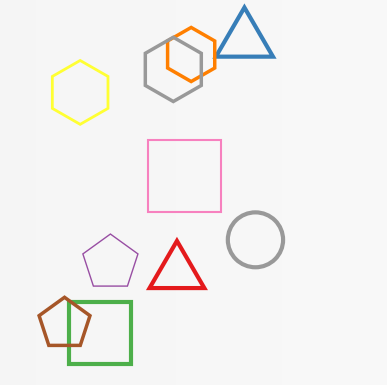[{"shape": "triangle", "thickness": 3, "radius": 0.41, "center": [0.457, 0.293]}, {"shape": "triangle", "thickness": 3, "radius": 0.43, "center": [0.631, 0.895]}, {"shape": "square", "thickness": 3, "radius": 0.4, "center": [0.258, 0.135]}, {"shape": "pentagon", "thickness": 1, "radius": 0.37, "center": [0.285, 0.317]}, {"shape": "hexagon", "thickness": 2.5, "radius": 0.35, "center": [0.493, 0.858]}, {"shape": "hexagon", "thickness": 2, "radius": 0.41, "center": [0.207, 0.76]}, {"shape": "pentagon", "thickness": 2.5, "radius": 0.35, "center": [0.167, 0.159]}, {"shape": "square", "thickness": 1.5, "radius": 0.47, "center": [0.477, 0.543]}, {"shape": "circle", "thickness": 3, "radius": 0.36, "center": [0.659, 0.377]}, {"shape": "hexagon", "thickness": 2.5, "radius": 0.42, "center": [0.447, 0.82]}]